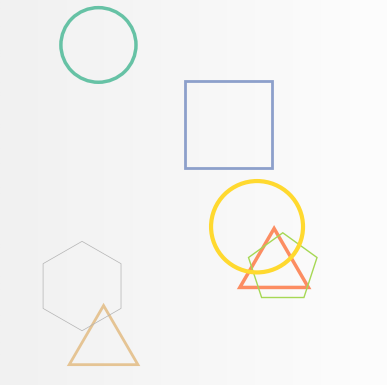[{"shape": "circle", "thickness": 2.5, "radius": 0.48, "center": [0.254, 0.883]}, {"shape": "triangle", "thickness": 2.5, "radius": 0.51, "center": [0.707, 0.304]}, {"shape": "square", "thickness": 2, "radius": 0.56, "center": [0.59, 0.677]}, {"shape": "pentagon", "thickness": 1, "radius": 0.46, "center": [0.73, 0.302]}, {"shape": "circle", "thickness": 3, "radius": 0.59, "center": [0.663, 0.411]}, {"shape": "triangle", "thickness": 2, "radius": 0.51, "center": [0.267, 0.104]}, {"shape": "hexagon", "thickness": 0.5, "radius": 0.58, "center": [0.212, 0.257]}]